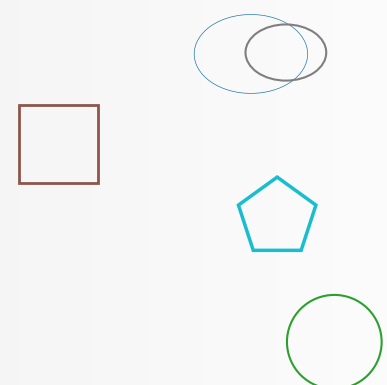[{"shape": "oval", "thickness": 0.5, "radius": 0.73, "center": [0.648, 0.86]}, {"shape": "circle", "thickness": 1.5, "radius": 0.61, "center": [0.863, 0.112]}, {"shape": "square", "thickness": 2, "radius": 0.51, "center": [0.151, 0.626]}, {"shape": "oval", "thickness": 1.5, "radius": 0.52, "center": [0.738, 0.864]}, {"shape": "pentagon", "thickness": 2.5, "radius": 0.53, "center": [0.715, 0.435]}]